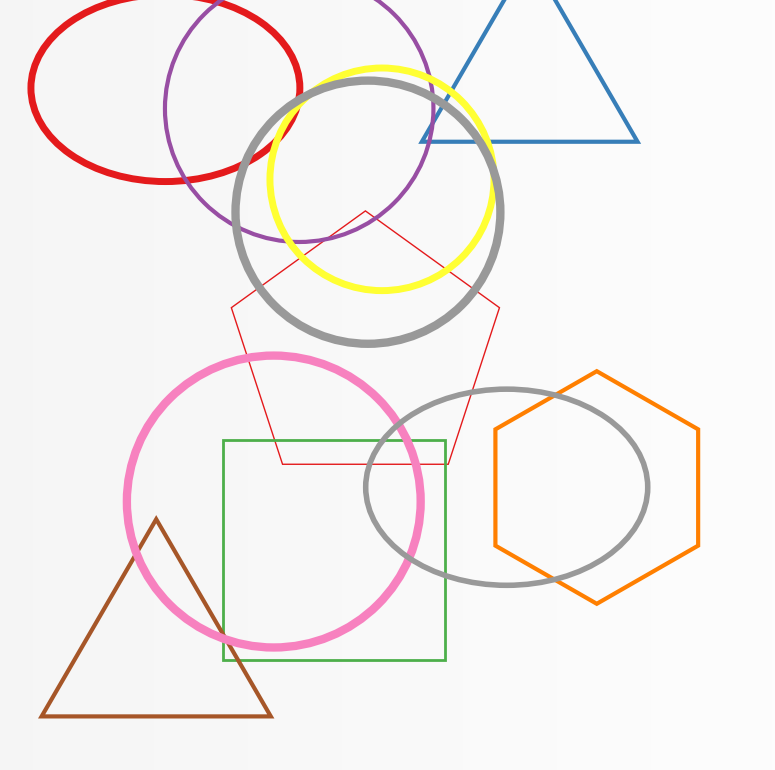[{"shape": "pentagon", "thickness": 0.5, "radius": 0.91, "center": [0.471, 0.544]}, {"shape": "oval", "thickness": 2.5, "radius": 0.87, "center": [0.213, 0.886]}, {"shape": "triangle", "thickness": 1.5, "radius": 0.8, "center": [0.683, 0.896]}, {"shape": "square", "thickness": 1, "radius": 0.72, "center": [0.431, 0.286]}, {"shape": "circle", "thickness": 1.5, "radius": 0.87, "center": [0.386, 0.859]}, {"shape": "hexagon", "thickness": 1.5, "radius": 0.76, "center": [0.77, 0.367]}, {"shape": "circle", "thickness": 2.5, "radius": 0.72, "center": [0.493, 0.767]}, {"shape": "triangle", "thickness": 1.5, "radius": 0.85, "center": [0.202, 0.155]}, {"shape": "circle", "thickness": 3, "radius": 0.95, "center": [0.353, 0.349]}, {"shape": "circle", "thickness": 3, "radius": 0.85, "center": [0.475, 0.724]}, {"shape": "oval", "thickness": 2, "radius": 0.91, "center": [0.654, 0.367]}]